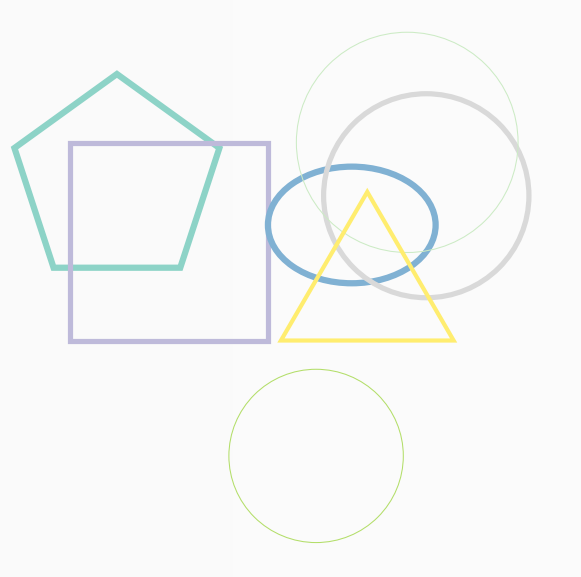[{"shape": "pentagon", "thickness": 3, "radius": 0.93, "center": [0.201, 0.686]}, {"shape": "square", "thickness": 2.5, "radius": 0.85, "center": [0.291, 0.58]}, {"shape": "oval", "thickness": 3, "radius": 0.72, "center": [0.605, 0.61]}, {"shape": "circle", "thickness": 0.5, "radius": 0.75, "center": [0.544, 0.21]}, {"shape": "circle", "thickness": 2.5, "radius": 0.88, "center": [0.733, 0.66]}, {"shape": "circle", "thickness": 0.5, "radius": 0.95, "center": [0.701, 0.753]}, {"shape": "triangle", "thickness": 2, "radius": 0.86, "center": [0.632, 0.495]}]